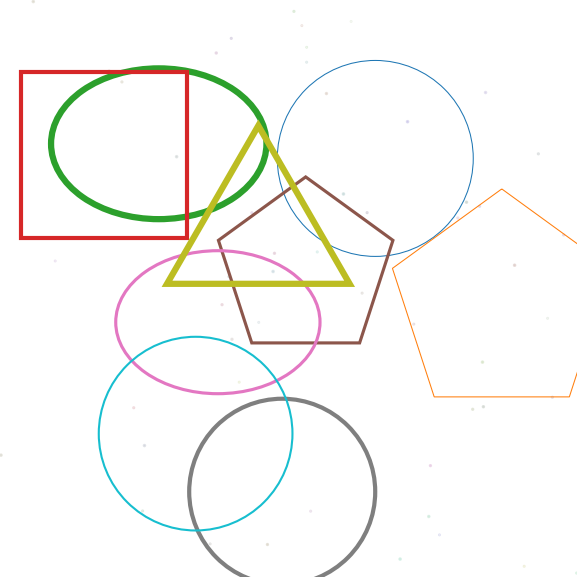[{"shape": "circle", "thickness": 0.5, "radius": 0.85, "center": [0.65, 0.725]}, {"shape": "pentagon", "thickness": 0.5, "radius": 1.0, "center": [0.869, 0.473]}, {"shape": "oval", "thickness": 3, "radius": 0.93, "center": [0.275, 0.75]}, {"shape": "square", "thickness": 2, "radius": 0.72, "center": [0.18, 0.731]}, {"shape": "pentagon", "thickness": 1.5, "radius": 0.79, "center": [0.529, 0.534]}, {"shape": "oval", "thickness": 1.5, "radius": 0.88, "center": [0.377, 0.441]}, {"shape": "circle", "thickness": 2, "radius": 0.81, "center": [0.489, 0.148]}, {"shape": "triangle", "thickness": 3, "radius": 0.91, "center": [0.447, 0.599]}, {"shape": "circle", "thickness": 1, "radius": 0.84, "center": [0.339, 0.248]}]